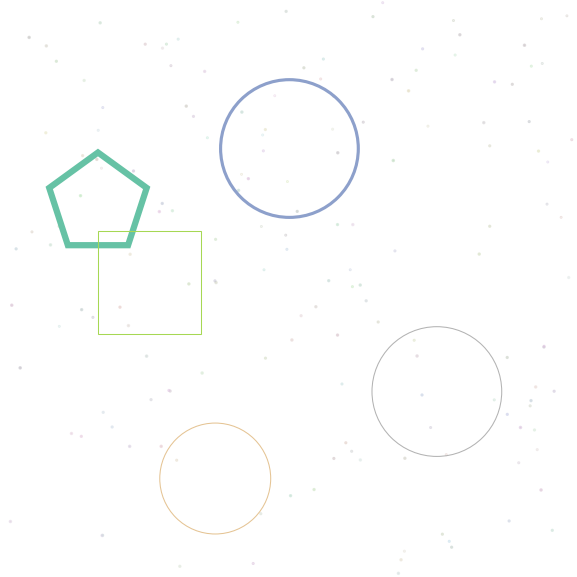[{"shape": "pentagon", "thickness": 3, "radius": 0.44, "center": [0.17, 0.646]}, {"shape": "circle", "thickness": 1.5, "radius": 0.6, "center": [0.501, 0.742]}, {"shape": "square", "thickness": 0.5, "radius": 0.45, "center": [0.259, 0.51]}, {"shape": "circle", "thickness": 0.5, "radius": 0.48, "center": [0.373, 0.171]}, {"shape": "circle", "thickness": 0.5, "radius": 0.56, "center": [0.756, 0.321]}]